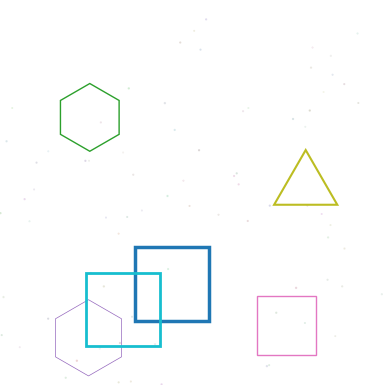[{"shape": "square", "thickness": 2.5, "radius": 0.48, "center": [0.446, 0.263]}, {"shape": "hexagon", "thickness": 1, "radius": 0.44, "center": [0.233, 0.695]}, {"shape": "hexagon", "thickness": 0.5, "radius": 0.49, "center": [0.23, 0.123]}, {"shape": "square", "thickness": 1, "radius": 0.38, "center": [0.743, 0.154]}, {"shape": "triangle", "thickness": 1.5, "radius": 0.47, "center": [0.794, 0.516]}, {"shape": "square", "thickness": 2, "radius": 0.48, "center": [0.319, 0.196]}]